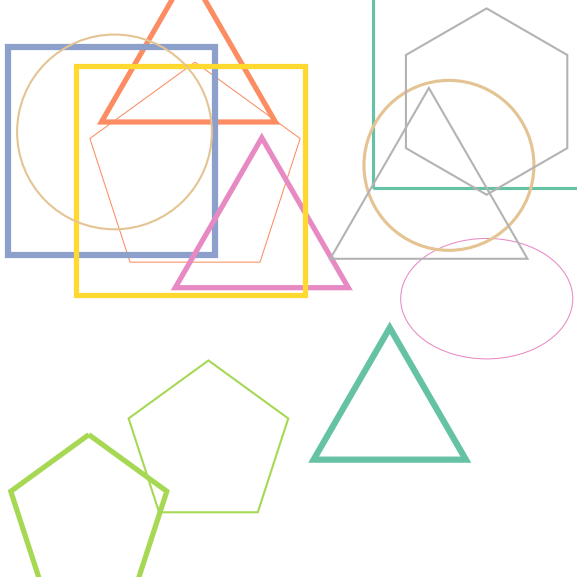[{"shape": "square", "thickness": 1.5, "radius": 1.0, "center": [0.845, 0.873]}, {"shape": "triangle", "thickness": 3, "radius": 0.76, "center": [0.675, 0.279]}, {"shape": "pentagon", "thickness": 0.5, "radius": 0.96, "center": [0.338, 0.7]}, {"shape": "triangle", "thickness": 2.5, "radius": 0.87, "center": [0.326, 0.875]}, {"shape": "square", "thickness": 3, "radius": 0.9, "center": [0.193, 0.737]}, {"shape": "oval", "thickness": 0.5, "radius": 0.74, "center": [0.843, 0.482]}, {"shape": "triangle", "thickness": 2.5, "radius": 0.87, "center": [0.453, 0.587]}, {"shape": "pentagon", "thickness": 1, "radius": 0.73, "center": [0.361, 0.23]}, {"shape": "pentagon", "thickness": 2.5, "radius": 0.71, "center": [0.154, 0.104]}, {"shape": "square", "thickness": 2.5, "radius": 0.99, "center": [0.33, 0.687]}, {"shape": "circle", "thickness": 1, "radius": 0.84, "center": [0.198, 0.771]}, {"shape": "circle", "thickness": 1.5, "radius": 0.74, "center": [0.777, 0.713]}, {"shape": "triangle", "thickness": 1, "radius": 0.99, "center": [0.743, 0.65]}, {"shape": "hexagon", "thickness": 1, "radius": 0.81, "center": [0.843, 0.823]}]